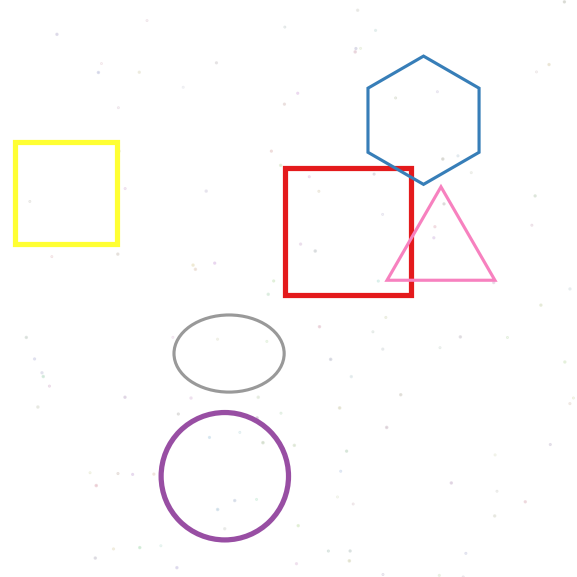[{"shape": "square", "thickness": 2.5, "radius": 0.55, "center": [0.603, 0.599]}, {"shape": "hexagon", "thickness": 1.5, "radius": 0.56, "center": [0.733, 0.791]}, {"shape": "circle", "thickness": 2.5, "radius": 0.55, "center": [0.389, 0.175]}, {"shape": "square", "thickness": 2.5, "radius": 0.44, "center": [0.115, 0.664]}, {"shape": "triangle", "thickness": 1.5, "radius": 0.54, "center": [0.764, 0.568]}, {"shape": "oval", "thickness": 1.5, "radius": 0.48, "center": [0.397, 0.387]}]